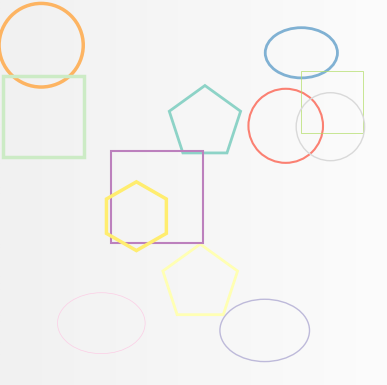[{"shape": "pentagon", "thickness": 2, "radius": 0.48, "center": [0.529, 0.681]}, {"shape": "pentagon", "thickness": 2, "radius": 0.51, "center": [0.517, 0.265]}, {"shape": "oval", "thickness": 1, "radius": 0.58, "center": [0.683, 0.142]}, {"shape": "circle", "thickness": 1.5, "radius": 0.48, "center": [0.737, 0.673]}, {"shape": "oval", "thickness": 2, "radius": 0.47, "center": [0.778, 0.863]}, {"shape": "circle", "thickness": 2.5, "radius": 0.54, "center": [0.106, 0.883]}, {"shape": "square", "thickness": 0.5, "radius": 0.4, "center": [0.856, 0.734]}, {"shape": "oval", "thickness": 0.5, "radius": 0.57, "center": [0.261, 0.161]}, {"shape": "circle", "thickness": 1, "radius": 0.44, "center": [0.853, 0.671]}, {"shape": "square", "thickness": 1.5, "radius": 0.6, "center": [0.404, 0.487]}, {"shape": "square", "thickness": 2.5, "radius": 0.52, "center": [0.112, 0.697]}, {"shape": "hexagon", "thickness": 2.5, "radius": 0.45, "center": [0.352, 0.438]}]